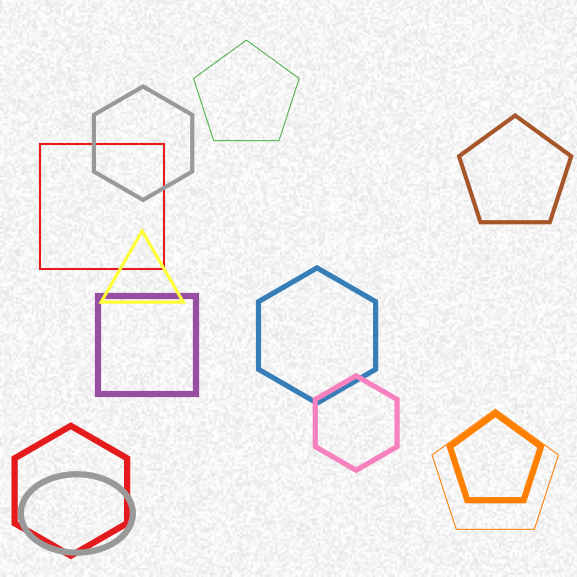[{"shape": "hexagon", "thickness": 3, "radius": 0.56, "center": [0.123, 0.149]}, {"shape": "square", "thickness": 1, "radius": 0.54, "center": [0.177, 0.642]}, {"shape": "hexagon", "thickness": 2.5, "radius": 0.59, "center": [0.549, 0.418]}, {"shape": "pentagon", "thickness": 0.5, "radius": 0.48, "center": [0.427, 0.833]}, {"shape": "square", "thickness": 3, "radius": 0.42, "center": [0.255, 0.402]}, {"shape": "pentagon", "thickness": 3, "radius": 0.42, "center": [0.858, 0.2]}, {"shape": "pentagon", "thickness": 0.5, "radius": 0.58, "center": [0.858, 0.176]}, {"shape": "triangle", "thickness": 1.5, "radius": 0.41, "center": [0.246, 0.517]}, {"shape": "pentagon", "thickness": 2, "radius": 0.51, "center": [0.892, 0.697]}, {"shape": "hexagon", "thickness": 2.5, "radius": 0.41, "center": [0.617, 0.267]}, {"shape": "oval", "thickness": 3, "radius": 0.48, "center": [0.133, 0.11]}, {"shape": "hexagon", "thickness": 2, "radius": 0.49, "center": [0.248, 0.751]}]